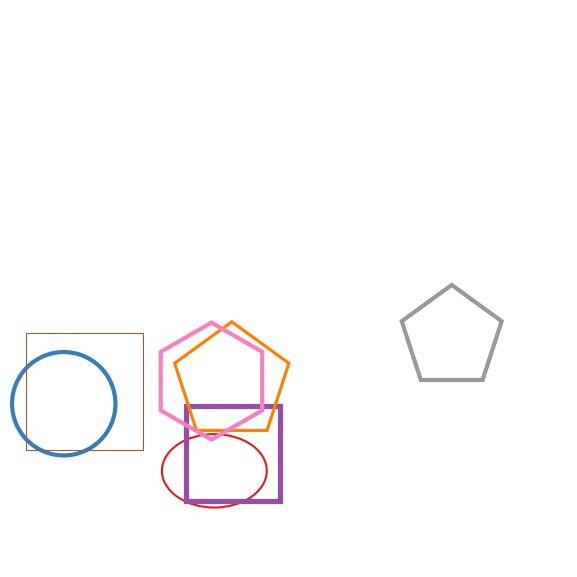[{"shape": "oval", "thickness": 1, "radius": 0.45, "center": [0.371, 0.184]}, {"shape": "circle", "thickness": 2, "radius": 0.45, "center": [0.11, 0.3]}, {"shape": "square", "thickness": 2.5, "radius": 0.41, "center": [0.404, 0.214]}, {"shape": "pentagon", "thickness": 1.5, "radius": 0.52, "center": [0.401, 0.338]}, {"shape": "square", "thickness": 0.5, "radius": 0.51, "center": [0.147, 0.322]}, {"shape": "hexagon", "thickness": 2, "radius": 0.51, "center": [0.366, 0.339]}, {"shape": "pentagon", "thickness": 2, "radius": 0.45, "center": [0.782, 0.415]}]